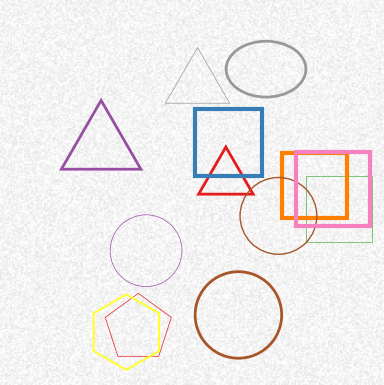[{"shape": "pentagon", "thickness": 0.5, "radius": 0.45, "center": [0.359, 0.148]}, {"shape": "triangle", "thickness": 2, "radius": 0.41, "center": [0.587, 0.537]}, {"shape": "square", "thickness": 3, "radius": 0.44, "center": [0.594, 0.63]}, {"shape": "square", "thickness": 0.5, "radius": 0.43, "center": [0.88, 0.458]}, {"shape": "circle", "thickness": 0.5, "radius": 0.47, "center": [0.379, 0.349]}, {"shape": "triangle", "thickness": 2, "radius": 0.6, "center": [0.263, 0.62]}, {"shape": "square", "thickness": 3, "radius": 0.43, "center": [0.817, 0.518]}, {"shape": "hexagon", "thickness": 1.5, "radius": 0.49, "center": [0.328, 0.137]}, {"shape": "circle", "thickness": 1, "radius": 0.5, "center": [0.723, 0.439]}, {"shape": "circle", "thickness": 2, "radius": 0.56, "center": [0.619, 0.182]}, {"shape": "square", "thickness": 3, "radius": 0.48, "center": [0.864, 0.51]}, {"shape": "oval", "thickness": 2, "radius": 0.52, "center": [0.691, 0.82]}, {"shape": "triangle", "thickness": 0.5, "radius": 0.48, "center": [0.513, 0.78]}]